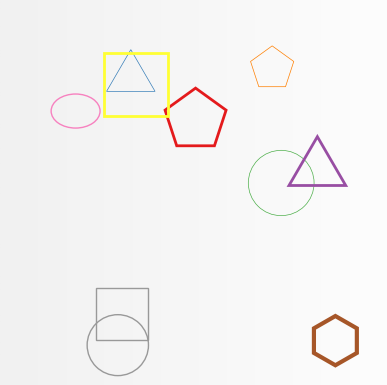[{"shape": "pentagon", "thickness": 2, "radius": 0.41, "center": [0.505, 0.688]}, {"shape": "triangle", "thickness": 0.5, "radius": 0.36, "center": [0.338, 0.799]}, {"shape": "circle", "thickness": 0.5, "radius": 0.42, "center": [0.726, 0.525]}, {"shape": "triangle", "thickness": 2, "radius": 0.42, "center": [0.819, 0.56]}, {"shape": "pentagon", "thickness": 0.5, "radius": 0.29, "center": [0.702, 0.822]}, {"shape": "square", "thickness": 2, "radius": 0.41, "center": [0.35, 0.781]}, {"shape": "hexagon", "thickness": 3, "radius": 0.32, "center": [0.866, 0.115]}, {"shape": "oval", "thickness": 1, "radius": 0.32, "center": [0.195, 0.712]}, {"shape": "circle", "thickness": 1, "radius": 0.4, "center": [0.304, 0.104]}, {"shape": "square", "thickness": 1, "radius": 0.34, "center": [0.315, 0.184]}]